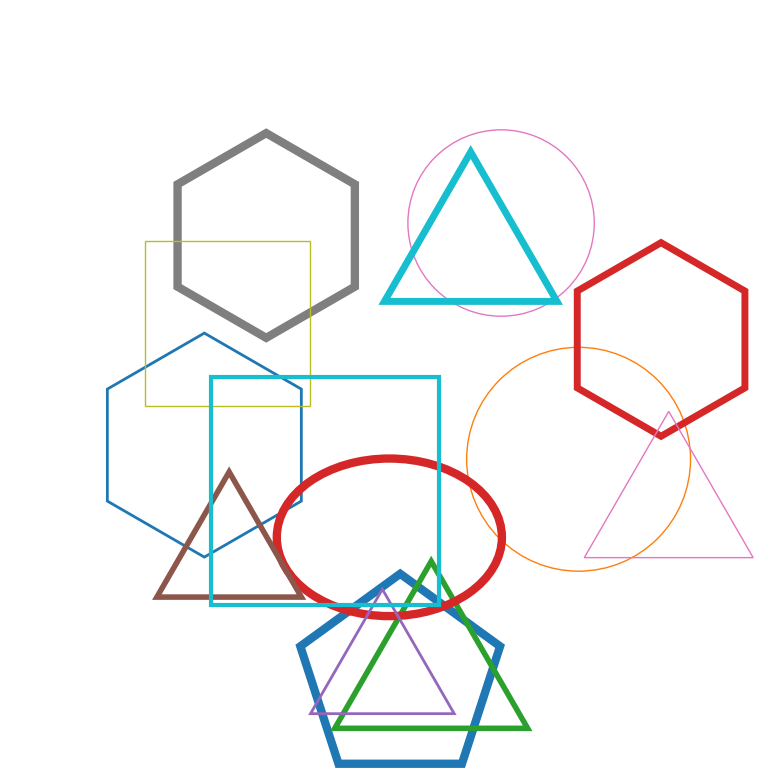[{"shape": "pentagon", "thickness": 3, "radius": 0.68, "center": [0.52, 0.118]}, {"shape": "hexagon", "thickness": 1, "radius": 0.73, "center": [0.265, 0.422]}, {"shape": "circle", "thickness": 0.5, "radius": 0.73, "center": [0.751, 0.404]}, {"shape": "triangle", "thickness": 2, "radius": 0.72, "center": [0.56, 0.126]}, {"shape": "hexagon", "thickness": 2.5, "radius": 0.63, "center": [0.859, 0.559]}, {"shape": "oval", "thickness": 3, "radius": 0.73, "center": [0.506, 0.302]}, {"shape": "triangle", "thickness": 1, "radius": 0.54, "center": [0.497, 0.127]}, {"shape": "triangle", "thickness": 2, "radius": 0.54, "center": [0.298, 0.279]}, {"shape": "circle", "thickness": 0.5, "radius": 0.61, "center": [0.651, 0.71]}, {"shape": "triangle", "thickness": 0.5, "radius": 0.63, "center": [0.868, 0.339]}, {"shape": "hexagon", "thickness": 3, "radius": 0.66, "center": [0.346, 0.694]}, {"shape": "square", "thickness": 0.5, "radius": 0.54, "center": [0.295, 0.58]}, {"shape": "triangle", "thickness": 2.5, "radius": 0.65, "center": [0.611, 0.673]}, {"shape": "square", "thickness": 1.5, "radius": 0.74, "center": [0.422, 0.363]}]